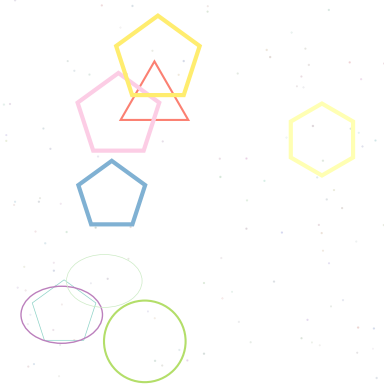[{"shape": "pentagon", "thickness": 0.5, "radius": 0.43, "center": [0.166, 0.186]}, {"shape": "hexagon", "thickness": 3, "radius": 0.47, "center": [0.836, 0.638]}, {"shape": "triangle", "thickness": 1.5, "radius": 0.51, "center": [0.401, 0.739]}, {"shape": "pentagon", "thickness": 3, "radius": 0.46, "center": [0.29, 0.491]}, {"shape": "circle", "thickness": 1.5, "radius": 0.53, "center": [0.376, 0.113]}, {"shape": "pentagon", "thickness": 3, "radius": 0.56, "center": [0.308, 0.699]}, {"shape": "oval", "thickness": 1, "radius": 0.53, "center": [0.16, 0.182]}, {"shape": "oval", "thickness": 0.5, "radius": 0.49, "center": [0.271, 0.27]}, {"shape": "pentagon", "thickness": 3, "radius": 0.57, "center": [0.41, 0.845]}]